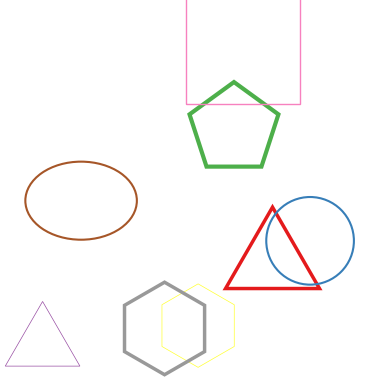[{"shape": "triangle", "thickness": 2.5, "radius": 0.7, "center": [0.708, 0.321]}, {"shape": "circle", "thickness": 1.5, "radius": 0.57, "center": [0.805, 0.374]}, {"shape": "pentagon", "thickness": 3, "radius": 0.61, "center": [0.608, 0.665]}, {"shape": "triangle", "thickness": 0.5, "radius": 0.56, "center": [0.111, 0.105]}, {"shape": "hexagon", "thickness": 0.5, "radius": 0.54, "center": [0.515, 0.154]}, {"shape": "oval", "thickness": 1.5, "radius": 0.72, "center": [0.211, 0.479]}, {"shape": "square", "thickness": 1, "radius": 0.74, "center": [0.631, 0.878]}, {"shape": "hexagon", "thickness": 2.5, "radius": 0.6, "center": [0.427, 0.147]}]